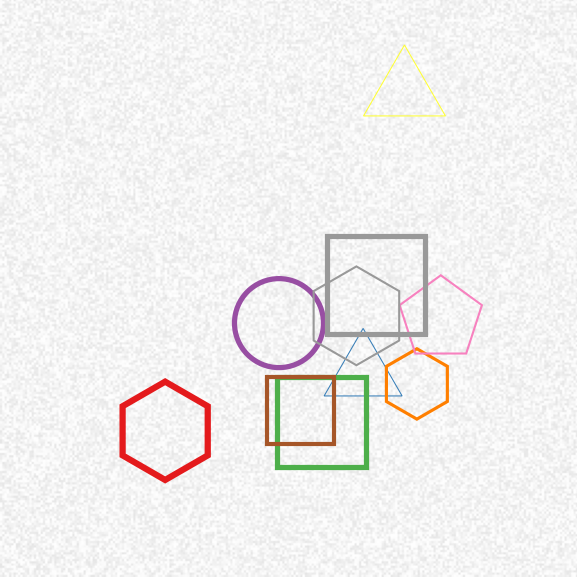[{"shape": "hexagon", "thickness": 3, "radius": 0.43, "center": [0.286, 0.253]}, {"shape": "triangle", "thickness": 0.5, "radius": 0.39, "center": [0.629, 0.353]}, {"shape": "square", "thickness": 2.5, "radius": 0.39, "center": [0.557, 0.269]}, {"shape": "circle", "thickness": 2.5, "radius": 0.39, "center": [0.483, 0.44]}, {"shape": "hexagon", "thickness": 1.5, "radius": 0.3, "center": [0.722, 0.334]}, {"shape": "triangle", "thickness": 0.5, "radius": 0.41, "center": [0.7, 0.839]}, {"shape": "square", "thickness": 2, "radius": 0.29, "center": [0.521, 0.288]}, {"shape": "pentagon", "thickness": 1, "radius": 0.37, "center": [0.763, 0.448]}, {"shape": "square", "thickness": 2.5, "radius": 0.43, "center": [0.651, 0.506]}, {"shape": "hexagon", "thickness": 1, "radius": 0.43, "center": [0.617, 0.452]}]